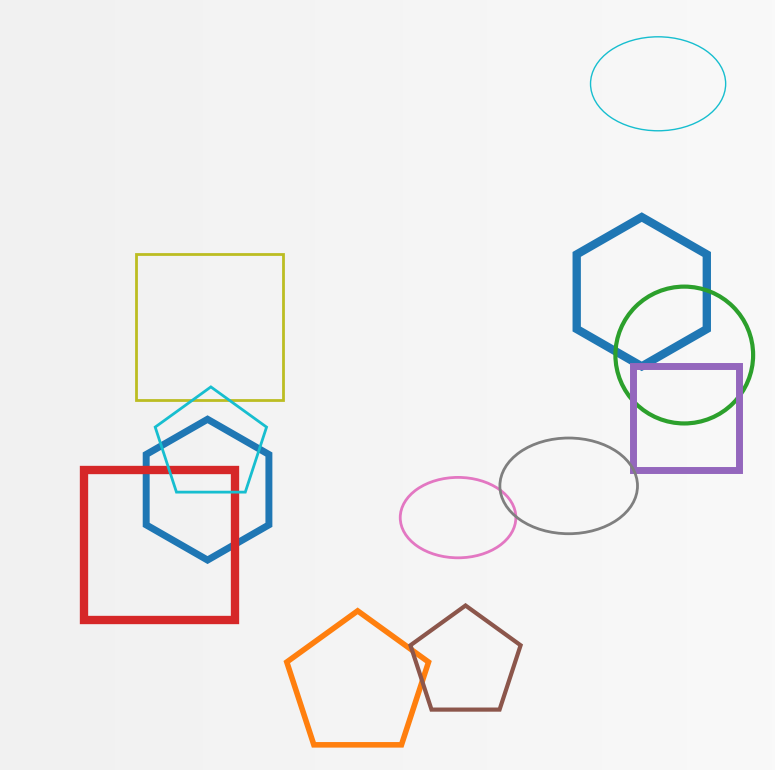[{"shape": "hexagon", "thickness": 2.5, "radius": 0.46, "center": [0.268, 0.364]}, {"shape": "hexagon", "thickness": 3, "radius": 0.48, "center": [0.828, 0.621]}, {"shape": "pentagon", "thickness": 2, "radius": 0.48, "center": [0.461, 0.11]}, {"shape": "circle", "thickness": 1.5, "radius": 0.44, "center": [0.883, 0.539]}, {"shape": "square", "thickness": 3, "radius": 0.49, "center": [0.205, 0.292]}, {"shape": "square", "thickness": 2.5, "radius": 0.34, "center": [0.885, 0.457]}, {"shape": "pentagon", "thickness": 1.5, "radius": 0.37, "center": [0.601, 0.139]}, {"shape": "oval", "thickness": 1, "radius": 0.37, "center": [0.591, 0.328]}, {"shape": "oval", "thickness": 1, "radius": 0.44, "center": [0.734, 0.369]}, {"shape": "square", "thickness": 1, "radius": 0.47, "center": [0.27, 0.575]}, {"shape": "oval", "thickness": 0.5, "radius": 0.44, "center": [0.849, 0.891]}, {"shape": "pentagon", "thickness": 1, "radius": 0.38, "center": [0.272, 0.422]}]